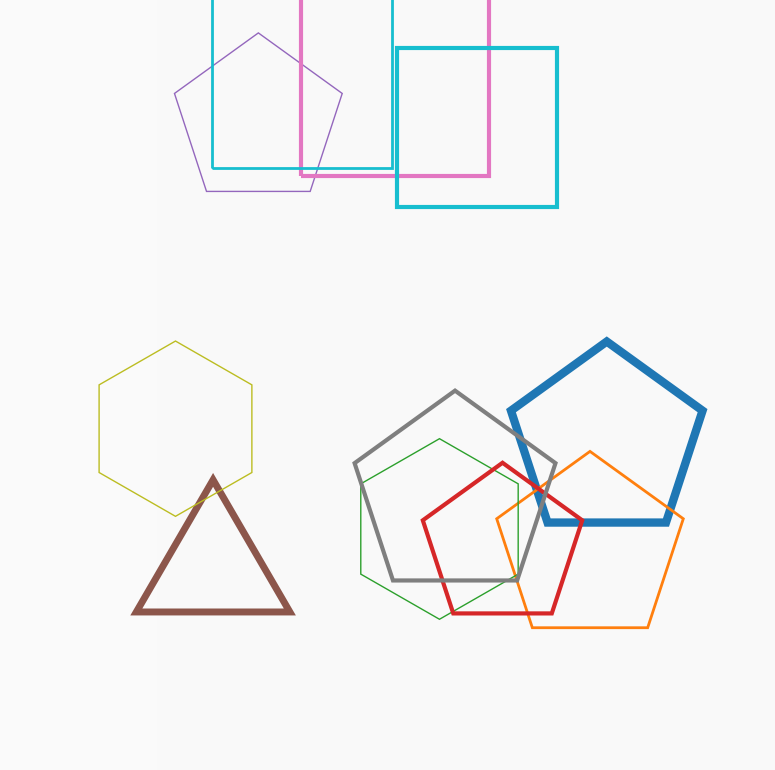[{"shape": "pentagon", "thickness": 3, "radius": 0.65, "center": [0.783, 0.426]}, {"shape": "pentagon", "thickness": 1, "radius": 0.63, "center": [0.761, 0.287]}, {"shape": "hexagon", "thickness": 0.5, "radius": 0.59, "center": [0.567, 0.313]}, {"shape": "pentagon", "thickness": 1.5, "radius": 0.54, "center": [0.648, 0.291]}, {"shape": "pentagon", "thickness": 0.5, "radius": 0.57, "center": [0.333, 0.843]}, {"shape": "triangle", "thickness": 2.5, "radius": 0.57, "center": [0.275, 0.262]}, {"shape": "square", "thickness": 1.5, "radius": 0.61, "center": [0.509, 0.892]}, {"shape": "pentagon", "thickness": 1.5, "radius": 0.68, "center": [0.587, 0.356]}, {"shape": "hexagon", "thickness": 0.5, "radius": 0.57, "center": [0.226, 0.443]}, {"shape": "square", "thickness": 1, "radius": 0.58, "center": [0.39, 0.899]}, {"shape": "square", "thickness": 1.5, "radius": 0.52, "center": [0.615, 0.834]}]